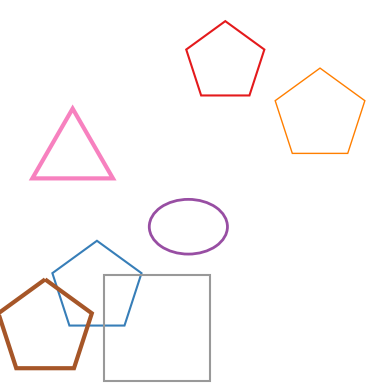[{"shape": "pentagon", "thickness": 1.5, "radius": 0.53, "center": [0.585, 0.838]}, {"shape": "pentagon", "thickness": 1.5, "radius": 0.61, "center": [0.252, 0.253]}, {"shape": "oval", "thickness": 2, "radius": 0.51, "center": [0.489, 0.411]}, {"shape": "pentagon", "thickness": 1, "radius": 0.61, "center": [0.831, 0.701]}, {"shape": "pentagon", "thickness": 3, "radius": 0.64, "center": [0.117, 0.147]}, {"shape": "triangle", "thickness": 3, "radius": 0.6, "center": [0.189, 0.597]}, {"shape": "square", "thickness": 1.5, "radius": 0.69, "center": [0.408, 0.148]}]